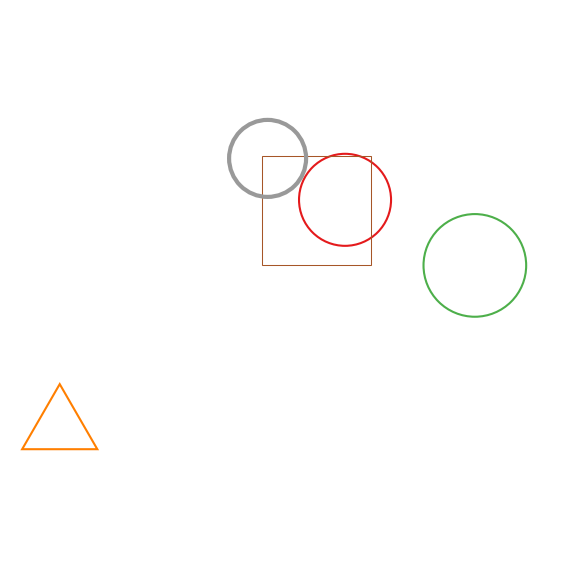[{"shape": "circle", "thickness": 1, "radius": 0.4, "center": [0.597, 0.653]}, {"shape": "circle", "thickness": 1, "radius": 0.44, "center": [0.822, 0.54]}, {"shape": "triangle", "thickness": 1, "radius": 0.38, "center": [0.103, 0.259]}, {"shape": "square", "thickness": 0.5, "radius": 0.47, "center": [0.548, 0.634]}, {"shape": "circle", "thickness": 2, "radius": 0.33, "center": [0.463, 0.725]}]